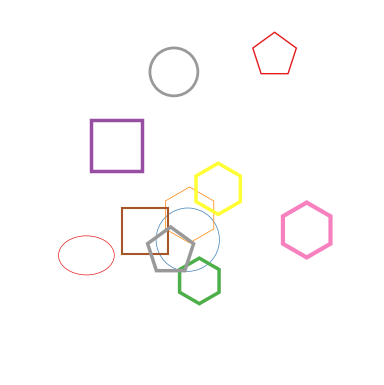[{"shape": "oval", "thickness": 0.5, "radius": 0.36, "center": [0.224, 0.337]}, {"shape": "pentagon", "thickness": 1, "radius": 0.3, "center": [0.713, 0.857]}, {"shape": "circle", "thickness": 0.5, "radius": 0.41, "center": [0.488, 0.377]}, {"shape": "hexagon", "thickness": 2.5, "radius": 0.3, "center": [0.518, 0.27]}, {"shape": "square", "thickness": 2.5, "radius": 0.33, "center": [0.302, 0.622]}, {"shape": "hexagon", "thickness": 0.5, "radius": 0.36, "center": [0.492, 0.442]}, {"shape": "hexagon", "thickness": 2.5, "radius": 0.33, "center": [0.567, 0.51]}, {"shape": "square", "thickness": 1.5, "radius": 0.3, "center": [0.377, 0.4]}, {"shape": "hexagon", "thickness": 3, "radius": 0.36, "center": [0.797, 0.403]}, {"shape": "pentagon", "thickness": 2.5, "radius": 0.31, "center": [0.443, 0.348]}, {"shape": "circle", "thickness": 2, "radius": 0.31, "center": [0.452, 0.813]}]